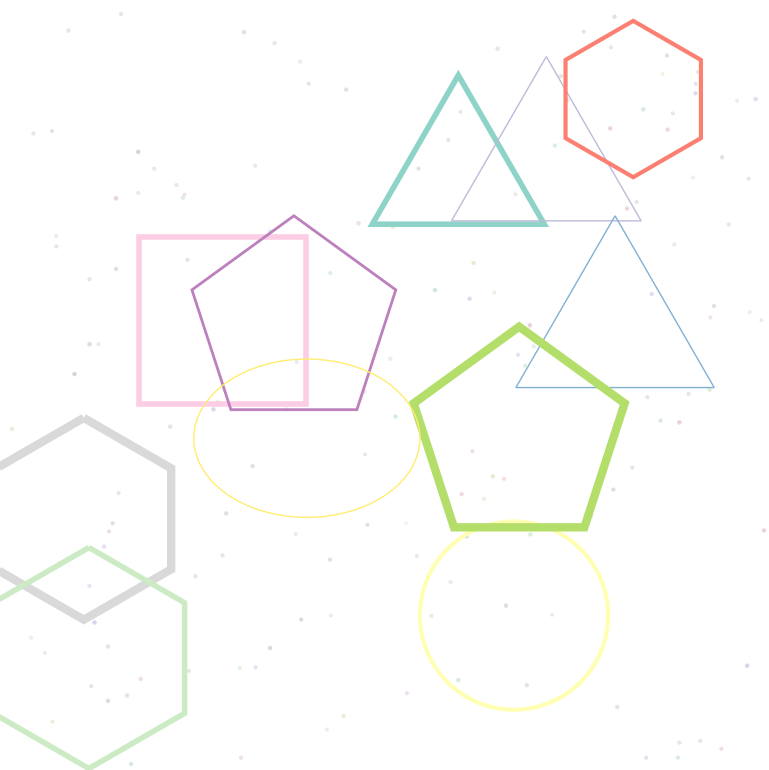[{"shape": "triangle", "thickness": 2, "radius": 0.64, "center": [0.595, 0.773]}, {"shape": "circle", "thickness": 1.5, "radius": 0.61, "center": [0.668, 0.201]}, {"shape": "triangle", "thickness": 0.5, "radius": 0.71, "center": [0.709, 0.784]}, {"shape": "hexagon", "thickness": 1.5, "radius": 0.51, "center": [0.822, 0.871]}, {"shape": "triangle", "thickness": 0.5, "radius": 0.74, "center": [0.799, 0.571]}, {"shape": "pentagon", "thickness": 3, "radius": 0.72, "center": [0.674, 0.432]}, {"shape": "square", "thickness": 2, "radius": 0.54, "center": [0.288, 0.584]}, {"shape": "hexagon", "thickness": 3, "radius": 0.66, "center": [0.109, 0.326]}, {"shape": "pentagon", "thickness": 1, "radius": 0.7, "center": [0.382, 0.581]}, {"shape": "hexagon", "thickness": 2, "radius": 0.72, "center": [0.115, 0.145]}, {"shape": "oval", "thickness": 0.5, "radius": 0.73, "center": [0.399, 0.431]}]